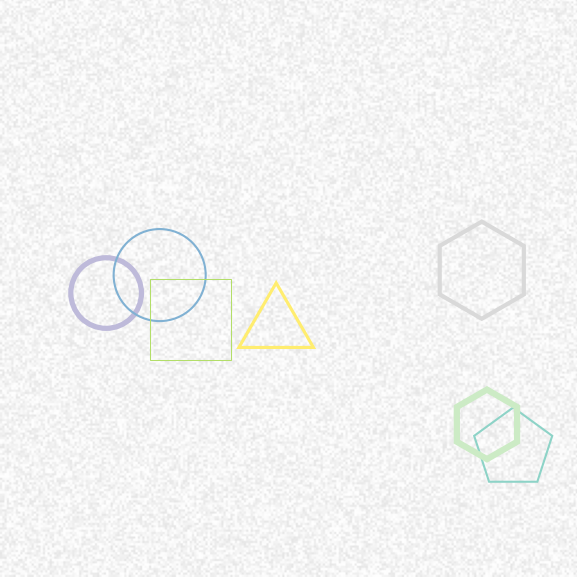[{"shape": "pentagon", "thickness": 1, "radius": 0.36, "center": [0.889, 0.222]}, {"shape": "circle", "thickness": 2.5, "radius": 0.31, "center": [0.184, 0.492]}, {"shape": "circle", "thickness": 1, "radius": 0.4, "center": [0.276, 0.523]}, {"shape": "square", "thickness": 0.5, "radius": 0.35, "center": [0.33, 0.446]}, {"shape": "hexagon", "thickness": 2, "radius": 0.42, "center": [0.834, 0.531]}, {"shape": "hexagon", "thickness": 3, "radius": 0.3, "center": [0.843, 0.264]}, {"shape": "triangle", "thickness": 1.5, "radius": 0.37, "center": [0.478, 0.435]}]